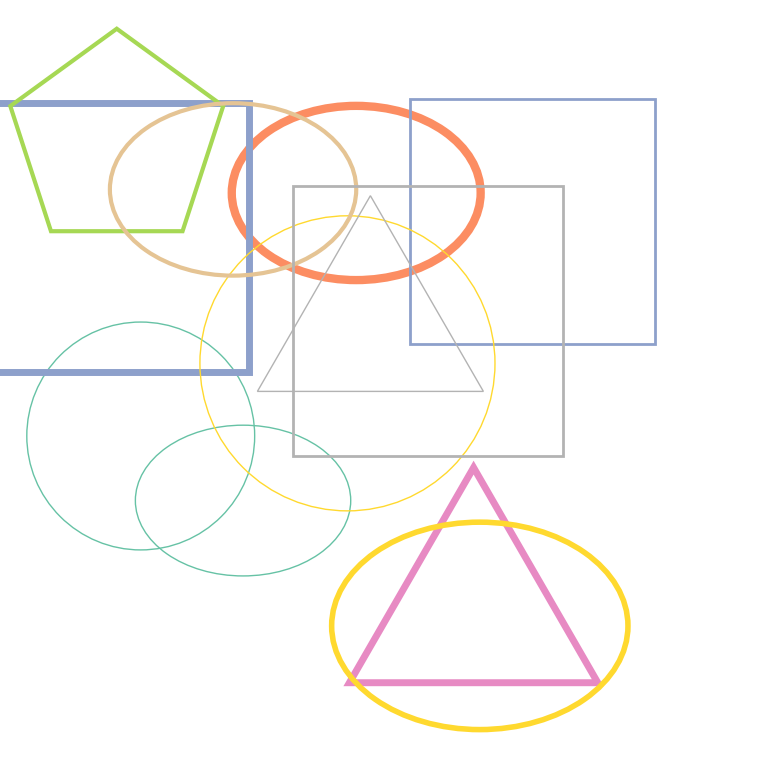[{"shape": "oval", "thickness": 0.5, "radius": 0.7, "center": [0.316, 0.35]}, {"shape": "circle", "thickness": 0.5, "radius": 0.74, "center": [0.183, 0.434]}, {"shape": "oval", "thickness": 3, "radius": 0.81, "center": [0.463, 0.749]}, {"shape": "square", "thickness": 2.5, "radius": 0.87, "center": [0.149, 0.691]}, {"shape": "square", "thickness": 1, "radius": 0.79, "center": [0.691, 0.713]}, {"shape": "triangle", "thickness": 2.5, "radius": 0.93, "center": [0.615, 0.206]}, {"shape": "pentagon", "thickness": 1.5, "radius": 0.73, "center": [0.152, 0.817]}, {"shape": "circle", "thickness": 0.5, "radius": 0.96, "center": [0.451, 0.528]}, {"shape": "oval", "thickness": 2, "radius": 0.96, "center": [0.623, 0.187]}, {"shape": "oval", "thickness": 1.5, "radius": 0.8, "center": [0.303, 0.754]}, {"shape": "square", "thickness": 1, "radius": 0.88, "center": [0.556, 0.583]}, {"shape": "triangle", "thickness": 0.5, "radius": 0.85, "center": [0.481, 0.576]}]